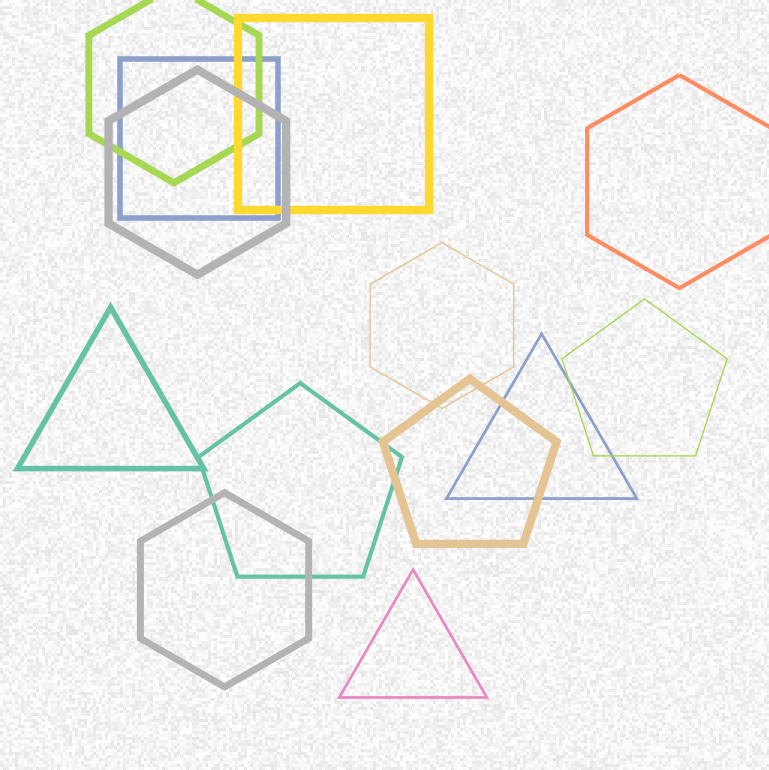[{"shape": "triangle", "thickness": 2, "radius": 0.7, "center": [0.144, 0.461]}, {"shape": "pentagon", "thickness": 1.5, "radius": 0.69, "center": [0.39, 0.364]}, {"shape": "hexagon", "thickness": 1.5, "radius": 0.69, "center": [0.882, 0.764]}, {"shape": "triangle", "thickness": 1, "radius": 0.71, "center": [0.703, 0.424]}, {"shape": "square", "thickness": 2, "radius": 0.51, "center": [0.258, 0.82]}, {"shape": "triangle", "thickness": 1, "radius": 0.55, "center": [0.536, 0.15]}, {"shape": "hexagon", "thickness": 2.5, "radius": 0.64, "center": [0.226, 0.89]}, {"shape": "pentagon", "thickness": 0.5, "radius": 0.56, "center": [0.837, 0.499]}, {"shape": "square", "thickness": 3, "radius": 0.62, "center": [0.433, 0.852]}, {"shape": "hexagon", "thickness": 0.5, "radius": 0.54, "center": [0.574, 0.577]}, {"shape": "pentagon", "thickness": 3, "radius": 0.59, "center": [0.61, 0.39]}, {"shape": "hexagon", "thickness": 3, "radius": 0.67, "center": [0.256, 0.776]}, {"shape": "hexagon", "thickness": 2.5, "radius": 0.63, "center": [0.292, 0.234]}]